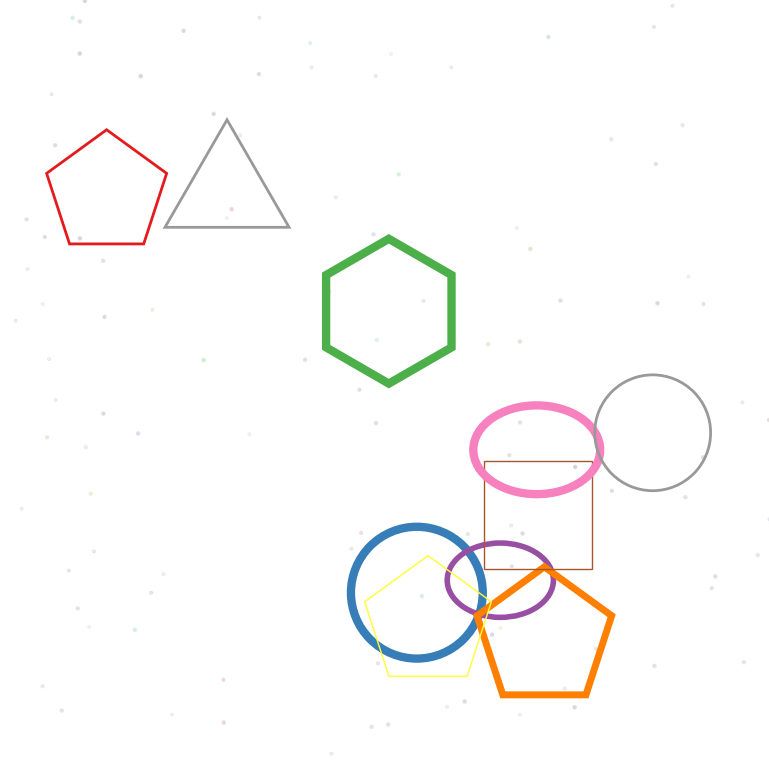[{"shape": "pentagon", "thickness": 1, "radius": 0.41, "center": [0.138, 0.75]}, {"shape": "circle", "thickness": 3, "radius": 0.43, "center": [0.541, 0.23]}, {"shape": "hexagon", "thickness": 3, "radius": 0.47, "center": [0.505, 0.596]}, {"shape": "oval", "thickness": 2, "radius": 0.34, "center": [0.65, 0.246]}, {"shape": "pentagon", "thickness": 2.5, "radius": 0.46, "center": [0.707, 0.172]}, {"shape": "pentagon", "thickness": 0.5, "radius": 0.43, "center": [0.556, 0.192]}, {"shape": "square", "thickness": 0.5, "radius": 0.35, "center": [0.699, 0.331]}, {"shape": "oval", "thickness": 3, "radius": 0.41, "center": [0.697, 0.416]}, {"shape": "triangle", "thickness": 1, "radius": 0.47, "center": [0.295, 0.751]}, {"shape": "circle", "thickness": 1, "radius": 0.38, "center": [0.848, 0.438]}]